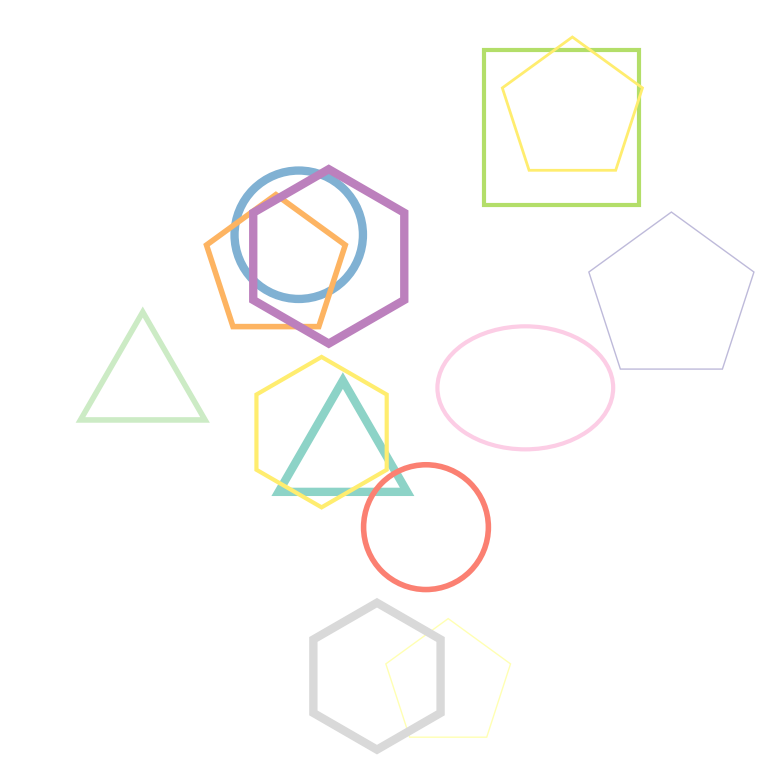[{"shape": "triangle", "thickness": 3, "radius": 0.48, "center": [0.445, 0.409]}, {"shape": "pentagon", "thickness": 0.5, "radius": 0.43, "center": [0.582, 0.111]}, {"shape": "pentagon", "thickness": 0.5, "radius": 0.56, "center": [0.872, 0.612]}, {"shape": "circle", "thickness": 2, "radius": 0.41, "center": [0.553, 0.315]}, {"shape": "circle", "thickness": 3, "radius": 0.42, "center": [0.388, 0.695]}, {"shape": "pentagon", "thickness": 2, "radius": 0.47, "center": [0.358, 0.652]}, {"shape": "square", "thickness": 1.5, "radius": 0.5, "center": [0.729, 0.835]}, {"shape": "oval", "thickness": 1.5, "radius": 0.57, "center": [0.682, 0.496]}, {"shape": "hexagon", "thickness": 3, "radius": 0.48, "center": [0.49, 0.122]}, {"shape": "hexagon", "thickness": 3, "radius": 0.57, "center": [0.427, 0.667]}, {"shape": "triangle", "thickness": 2, "radius": 0.47, "center": [0.185, 0.501]}, {"shape": "pentagon", "thickness": 1, "radius": 0.48, "center": [0.743, 0.856]}, {"shape": "hexagon", "thickness": 1.5, "radius": 0.49, "center": [0.418, 0.439]}]